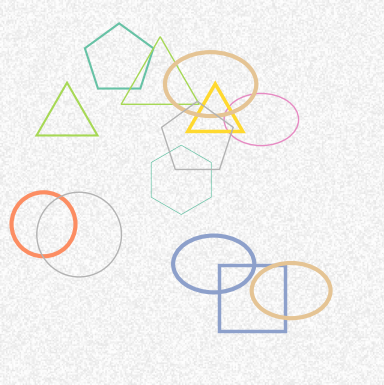[{"shape": "hexagon", "thickness": 0.5, "radius": 0.45, "center": [0.471, 0.533]}, {"shape": "pentagon", "thickness": 1.5, "radius": 0.47, "center": [0.309, 0.846]}, {"shape": "circle", "thickness": 3, "radius": 0.42, "center": [0.113, 0.417]}, {"shape": "square", "thickness": 2.5, "radius": 0.43, "center": [0.656, 0.226]}, {"shape": "oval", "thickness": 3, "radius": 0.53, "center": [0.555, 0.314]}, {"shape": "oval", "thickness": 1, "radius": 0.48, "center": [0.679, 0.689]}, {"shape": "triangle", "thickness": 1.5, "radius": 0.46, "center": [0.174, 0.694]}, {"shape": "triangle", "thickness": 1, "radius": 0.59, "center": [0.416, 0.788]}, {"shape": "triangle", "thickness": 2.5, "radius": 0.41, "center": [0.559, 0.7]}, {"shape": "oval", "thickness": 3, "radius": 0.59, "center": [0.547, 0.782]}, {"shape": "oval", "thickness": 3, "radius": 0.51, "center": [0.756, 0.245]}, {"shape": "pentagon", "thickness": 1, "radius": 0.49, "center": [0.513, 0.639]}, {"shape": "circle", "thickness": 1, "radius": 0.55, "center": [0.206, 0.391]}]